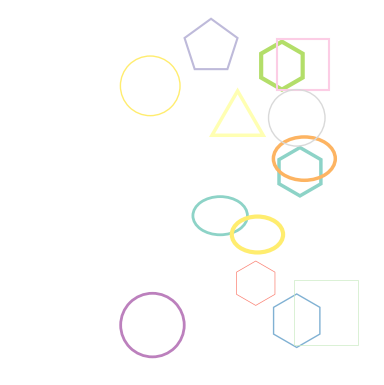[{"shape": "oval", "thickness": 2, "radius": 0.35, "center": [0.572, 0.44]}, {"shape": "hexagon", "thickness": 2.5, "radius": 0.31, "center": [0.779, 0.554]}, {"shape": "triangle", "thickness": 2.5, "radius": 0.38, "center": [0.617, 0.687]}, {"shape": "pentagon", "thickness": 1.5, "radius": 0.36, "center": [0.548, 0.879]}, {"shape": "hexagon", "thickness": 0.5, "radius": 0.29, "center": [0.664, 0.264]}, {"shape": "hexagon", "thickness": 1, "radius": 0.35, "center": [0.771, 0.167]}, {"shape": "oval", "thickness": 2.5, "radius": 0.4, "center": [0.791, 0.588]}, {"shape": "hexagon", "thickness": 3, "radius": 0.31, "center": [0.732, 0.83]}, {"shape": "square", "thickness": 1.5, "radius": 0.33, "center": [0.787, 0.831]}, {"shape": "circle", "thickness": 1, "radius": 0.37, "center": [0.771, 0.694]}, {"shape": "circle", "thickness": 2, "radius": 0.41, "center": [0.396, 0.156]}, {"shape": "square", "thickness": 0.5, "radius": 0.42, "center": [0.847, 0.189]}, {"shape": "circle", "thickness": 1, "radius": 0.39, "center": [0.39, 0.777]}, {"shape": "oval", "thickness": 3, "radius": 0.33, "center": [0.669, 0.391]}]